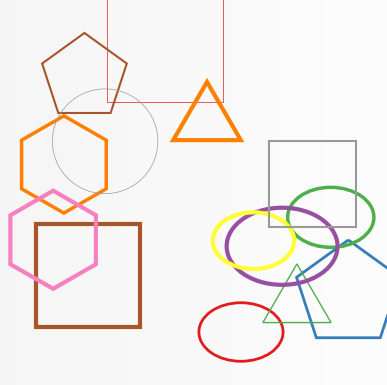[{"shape": "square", "thickness": 0.5, "radius": 0.75, "center": [0.426, 0.885]}, {"shape": "oval", "thickness": 2, "radius": 0.54, "center": [0.622, 0.138]}, {"shape": "pentagon", "thickness": 2, "radius": 0.7, "center": [0.899, 0.236]}, {"shape": "triangle", "thickness": 1, "radius": 0.51, "center": [0.766, 0.213]}, {"shape": "oval", "thickness": 2.5, "radius": 0.56, "center": [0.854, 0.436]}, {"shape": "oval", "thickness": 3, "radius": 0.72, "center": [0.728, 0.36]}, {"shape": "triangle", "thickness": 3, "radius": 0.5, "center": [0.534, 0.686]}, {"shape": "hexagon", "thickness": 2.5, "radius": 0.63, "center": [0.165, 0.573]}, {"shape": "oval", "thickness": 3, "radius": 0.53, "center": [0.654, 0.375]}, {"shape": "pentagon", "thickness": 1.5, "radius": 0.57, "center": [0.218, 0.799]}, {"shape": "square", "thickness": 3, "radius": 0.67, "center": [0.227, 0.285]}, {"shape": "hexagon", "thickness": 3, "radius": 0.64, "center": [0.137, 0.377]}, {"shape": "circle", "thickness": 0.5, "radius": 0.68, "center": [0.271, 0.633]}, {"shape": "square", "thickness": 1.5, "radius": 0.56, "center": [0.806, 0.522]}]